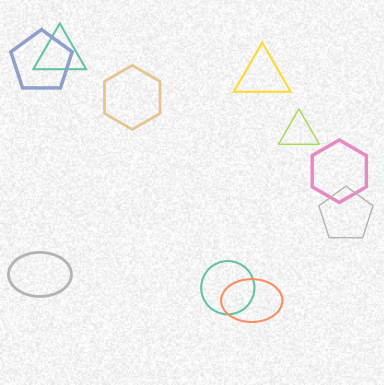[{"shape": "circle", "thickness": 1.5, "radius": 0.35, "center": [0.592, 0.253]}, {"shape": "triangle", "thickness": 1.5, "radius": 0.4, "center": [0.155, 0.86]}, {"shape": "oval", "thickness": 1.5, "radius": 0.4, "center": [0.654, 0.219]}, {"shape": "pentagon", "thickness": 2.5, "radius": 0.42, "center": [0.108, 0.839]}, {"shape": "hexagon", "thickness": 2.5, "radius": 0.41, "center": [0.881, 0.555]}, {"shape": "triangle", "thickness": 1, "radius": 0.31, "center": [0.776, 0.656]}, {"shape": "triangle", "thickness": 1.5, "radius": 0.43, "center": [0.681, 0.804]}, {"shape": "hexagon", "thickness": 2, "radius": 0.42, "center": [0.343, 0.747]}, {"shape": "oval", "thickness": 2, "radius": 0.41, "center": [0.104, 0.287]}, {"shape": "pentagon", "thickness": 1, "radius": 0.37, "center": [0.899, 0.443]}]